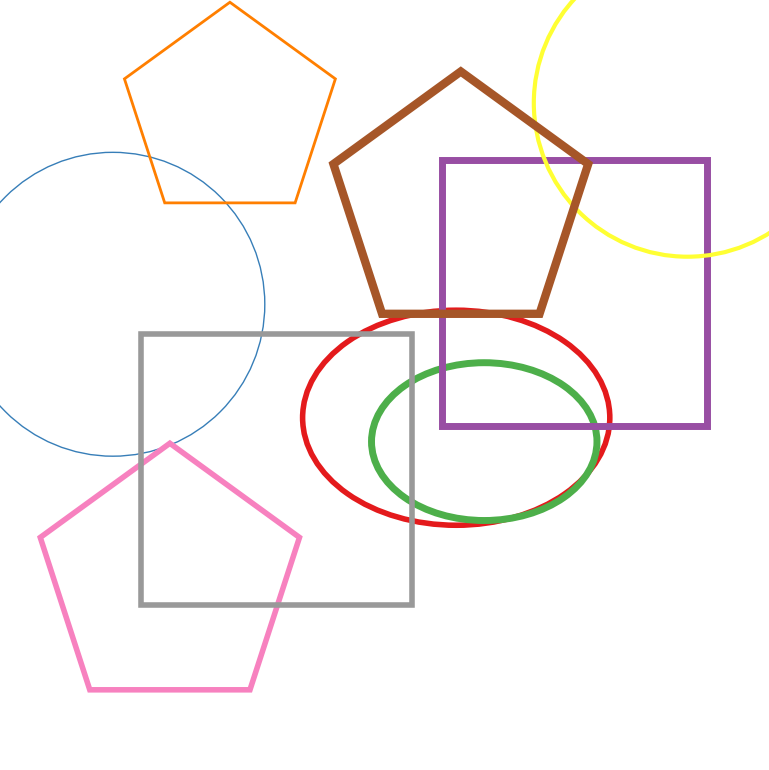[{"shape": "oval", "thickness": 2, "radius": 1.0, "center": [0.592, 0.457]}, {"shape": "circle", "thickness": 0.5, "radius": 0.99, "center": [0.147, 0.605]}, {"shape": "oval", "thickness": 2.5, "radius": 0.73, "center": [0.629, 0.426]}, {"shape": "square", "thickness": 2.5, "radius": 0.86, "center": [0.746, 0.619]}, {"shape": "pentagon", "thickness": 1, "radius": 0.72, "center": [0.299, 0.853]}, {"shape": "circle", "thickness": 1.5, "radius": 1.0, "center": [0.893, 0.866]}, {"shape": "pentagon", "thickness": 3, "radius": 0.87, "center": [0.598, 0.733]}, {"shape": "pentagon", "thickness": 2, "radius": 0.88, "center": [0.221, 0.247]}, {"shape": "square", "thickness": 2, "radius": 0.88, "center": [0.359, 0.39]}]